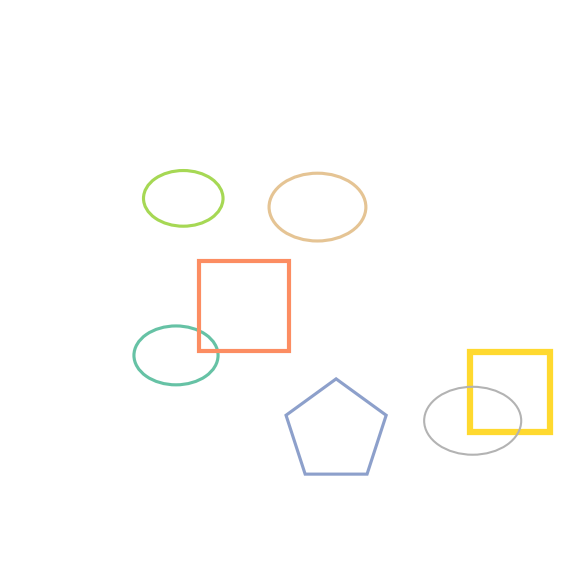[{"shape": "oval", "thickness": 1.5, "radius": 0.36, "center": [0.305, 0.384]}, {"shape": "square", "thickness": 2, "radius": 0.39, "center": [0.423, 0.47]}, {"shape": "pentagon", "thickness": 1.5, "radius": 0.46, "center": [0.582, 0.252]}, {"shape": "oval", "thickness": 1.5, "radius": 0.34, "center": [0.317, 0.656]}, {"shape": "square", "thickness": 3, "radius": 0.35, "center": [0.883, 0.32]}, {"shape": "oval", "thickness": 1.5, "radius": 0.42, "center": [0.55, 0.641]}, {"shape": "oval", "thickness": 1, "radius": 0.42, "center": [0.819, 0.271]}]